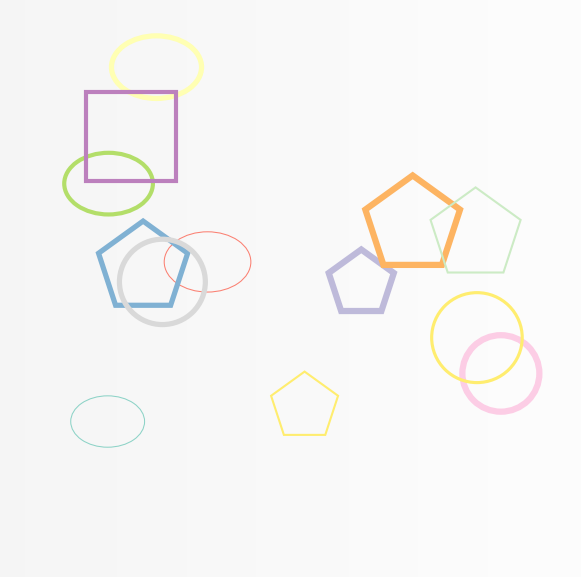[{"shape": "oval", "thickness": 0.5, "radius": 0.32, "center": [0.185, 0.269]}, {"shape": "oval", "thickness": 2.5, "radius": 0.39, "center": [0.269, 0.883]}, {"shape": "pentagon", "thickness": 3, "radius": 0.29, "center": [0.622, 0.508]}, {"shape": "oval", "thickness": 0.5, "radius": 0.37, "center": [0.357, 0.546]}, {"shape": "pentagon", "thickness": 2.5, "radius": 0.4, "center": [0.246, 0.536]}, {"shape": "pentagon", "thickness": 3, "radius": 0.43, "center": [0.71, 0.61]}, {"shape": "oval", "thickness": 2, "radius": 0.38, "center": [0.187, 0.681]}, {"shape": "circle", "thickness": 3, "radius": 0.33, "center": [0.862, 0.352]}, {"shape": "circle", "thickness": 2.5, "radius": 0.37, "center": [0.279, 0.511]}, {"shape": "square", "thickness": 2, "radius": 0.39, "center": [0.225, 0.763]}, {"shape": "pentagon", "thickness": 1, "radius": 0.41, "center": [0.818, 0.593]}, {"shape": "circle", "thickness": 1.5, "radius": 0.39, "center": [0.821, 0.414]}, {"shape": "pentagon", "thickness": 1, "radius": 0.3, "center": [0.524, 0.295]}]